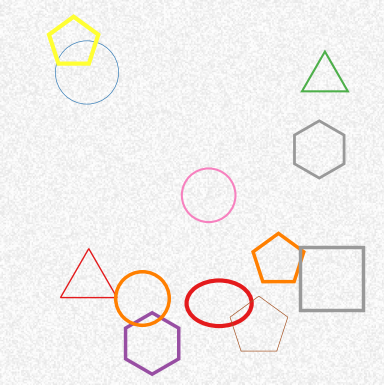[{"shape": "triangle", "thickness": 1, "radius": 0.42, "center": [0.231, 0.269]}, {"shape": "oval", "thickness": 3, "radius": 0.42, "center": [0.569, 0.212]}, {"shape": "circle", "thickness": 0.5, "radius": 0.41, "center": [0.226, 0.812]}, {"shape": "triangle", "thickness": 1.5, "radius": 0.34, "center": [0.844, 0.797]}, {"shape": "hexagon", "thickness": 2.5, "radius": 0.4, "center": [0.395, 0.108]}, {"shape": "pentagon", "thickness": 2.5, "radius": 0.35, "center": [0.723, 0.325]}, {"shape": "circle", "thickness": 2.5, "radius": 0.35, "center": [0.37, 0.225]}, {"shape": "pentagon", "thickness": 3, "radius": 0.34, "center": [0.191, 0.889]}, {"shape": "pentagon", "thickness": 0.5, "radius": 0.39, "center": [0.673, 0.152]}, {"shape": "circle", "thickness": 1.5, "radius": 0.35, "center": [0.542, 0.493]}, {"shape": "square", "thickness": 2.5, "radius": 0.41, "center": [0.861, 0.277]}, {"shape": "hexagon", "thickness": 2, "radius": 0.37, "center": [0.829, 0.612]}]